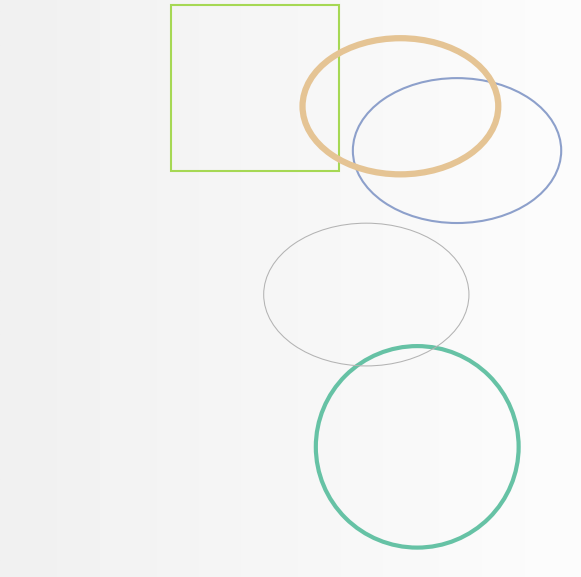[{"shape": "circle", "thickness": 2, "radius": 0.87, "center": [0.718, 0.225]}, {"shape": "oval", "thickness": 1, "radius": 0.9, "center": [0.786, 0.738]}, {"shape": "square", "thickness": 1, "radius": 0.72, "center": [0.439, 0.847]}, {"shape": "oval", "thickness": 3, "radius": 0.84, "center": [0.689, 0.815]}, {"shape": "oval", "thickness": 0.5, "radius": 0.88, "center": [0.63, 0.489]}]